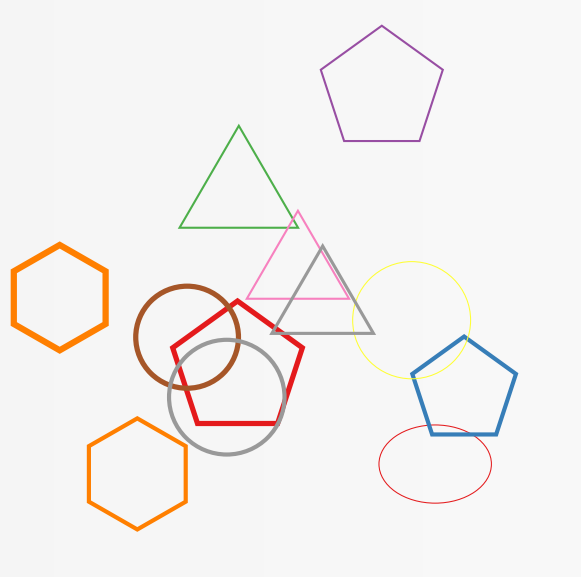[{"shape": "oval", "thickness": 0.5, "radius": 0.48, "center": [0.749, 0.196]}, {"shape": "pentagon", "thickness": 2.5, "radius": 0.59, "center": [0.409, 0.361]}, {"shape": "pentagon", "thickness": 2, "radius": 0.47, "center": [0.799, 0.323]}, {"shape": "triangle", "thickness": 1, "radius": 0.59, "center": [0.411, 0.664]}, {"shape": "pentagon", "thickness": 1, "radius": 0.55, "center": [0.657, 0.844]}, {"shape": "hexagon", "thickness": 2, "radius": 0.48, "center": [0.236, 0.178]}, {"shape": "hexagon", "thickness": 3, "radius": 0.46, "center": [0.103, 0.484]}, {"shape": "circle", "thickness": 0.5, "radius": 0.51, "center": [0.708, 0.445]}, {"shape": "circle", "thickness": 2.5, "radius": 0.44, "center": [0.322, 0.415]}, {"shape": "triangle", "thickness": 1, "radius": 0.51, "center": [0.513, 0.533]}, {"shape": "circle", "thickness": 2, "radius": 0.5, "center": [0.39, 0.311]}, {"shape": "triangle", "thickness": 1.5, "radius": 0.5, "center": [0.555, 0.472]}]